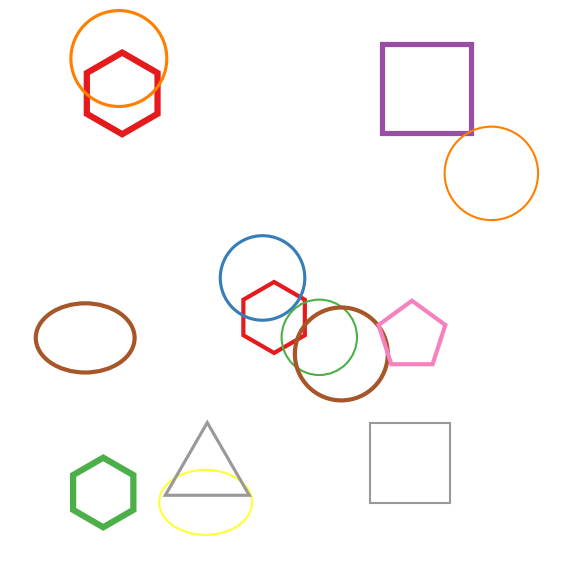[{"shape": "hexagon", "thickness": 3, "radius": 0.35, "center": [0.212, 0.837]}, {"shape": "hexagon", "thickness": 2, "radius": 0.31, "center": [0.475, 0.449]}, {"shape": "circle", "thickness": 1.5, "radius": 0.37, "center": [0.455, 0.518]}, {"shape": "hexagon", "thickness": 3, "radius": 0.3, "center": [0.179, 0.146]}, {"shape": "circle", "thickness": 1, "radius": 0.33, "center": [0.553, 0.415]}, {"shape": "square", "thickness": 2.5, "radius": 0.38, "center": [0.739, 0.846]}, {"shape": "circle", "thickness": 1.5, "radius": 0.42, "center": [0.206, 0.898]}, {"shape": "circle", "thickness": 1, "radius": 0.4, "center": [0.851, 0.699]}, {"shape": "oval", "thickness": 1, "radius": 0.4, "center": [0.356, 0.129]}, {"shape": "circle", "thickness": 2, "radius": 0.4, "center": [0.591, 0.386]}, {"shape": "oval", "thickness": 2, "radius": 0.43, "center": [0.148, 0.414]}, {"shape": "pentagon", "thickness": 2, "radius": 0.3, "center": [0.713, 0.418]}, {"shape": "triangle", "thickness": 1.5, "radius": 0.42, "center": [0.359, 0.183]}, {"shape": "square", "thickness": 1, "radius": 0.35, "center": [0.709, 0.198]}]